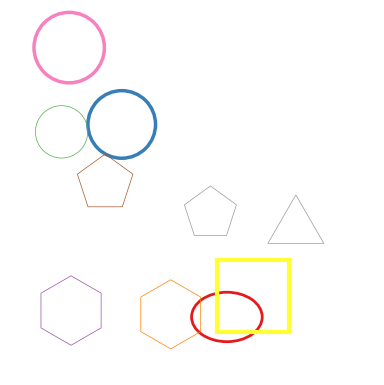[{"shape": "oval", "thickness": 2, "radius": 0.46, "center": [0.589, 0.177]}, {"shape": "circle", "thickness": 2.5, "radius": 0.44, "center": [0.316, 0.677]}, {"shape": "circle", "thickness": 0.5, "radius": 0.34, "center": [0.16, 0.658]}, {"shape": "hexagon", "thickness": 0.5, "radius": 0.45, "center": [0.185, 0.193]}, {"shape": "hexagon", "thickness": 0.5, "radius": 0.45, "center": [0.443, 0.184]}, {"shape": "square", "thickness": 3, "radius": 0.47, "center": [0.657, 0.232]}, {"shape": "pentagon", "thickness": 0.5, "radius": 0.38, "center": [0.273, 0.524]}, {"shape": "circle", "thickness": 2.5, "radius": 0.46, "center": [0.18, 0.876]}, {"shape": "pentagon", "thickness": 0.5, "radius": 0.36, "center": [0.547, 0.446]}, {"shape": "triangle", "thickness": 0.5, "radius": 0.42, "center": [0.768, 0.41]}]